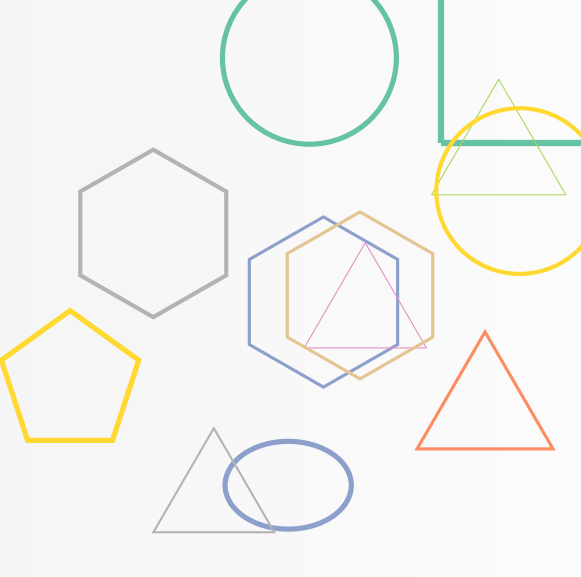[{"shape": "square", "thickness": 3, "radius": 0.63, "center": [0.885, 0.876]}, {"shape": "circle", "thickness": 2.5, "radius": 0.75, "center": [0.532, 0.899]}, {"shape": "triangle", "thickness": 1.5, "radius": 0.68, "center": [0.834, 0.289]}, {"shape": "oval", "thickness": 2.5, "radius": 0.54, "center": [0.496, 0.159]}, {"shape": "hexagon", "thickness": 1.5, "radius": 0.74, "center": [0.557, 0.476]}, {"shape": "triangle", "thickness": 0.5, "radius": 0.61, "center": [0.628, 0.457]}, {"shape": "triangle", "thickness": 0.5, "radius": 0.67, "center": [0.858, 0.729]}, {"shape": "circle", "thickness": 2, "radius": 0.72, "center": [0.894, 0.668]}, {"shape": "pentagon", "thickness": 2.5, "radius": 0.62, "center": [0.121, 0.337]}, {"shape": "hexagon", "thickness": 1.5, "radius": 0.72, "center": [0.619, 0.488]}, {"shape": "triangle", "thickness": 1, "radius": 0.6, "center": [0.368, 0.138]}, {"shape": "hexagon", "thickness": 2, "radius": 0.72, "center": [0.264, 0.595]}]